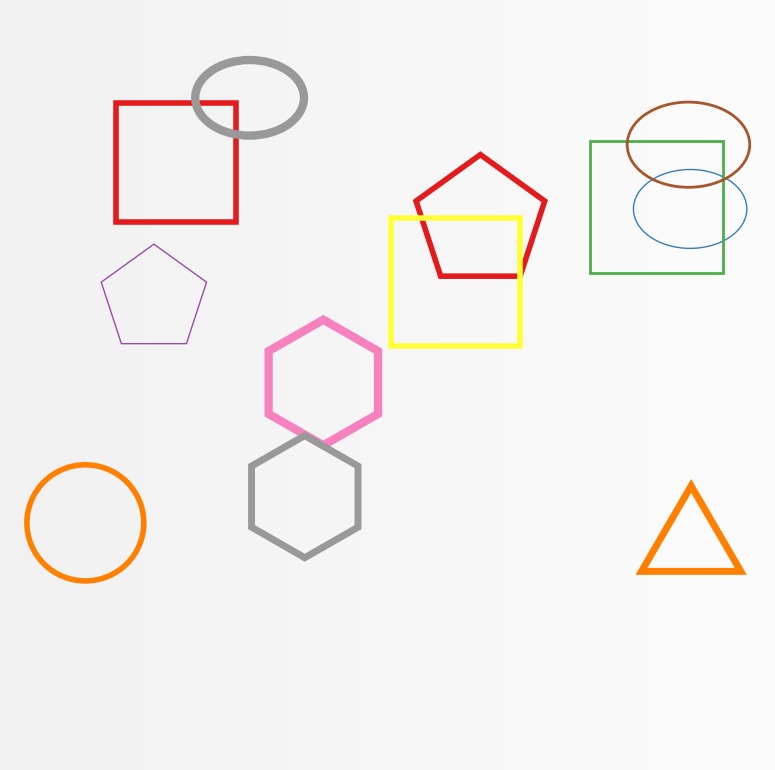[{"shape": "square", "thickness": 2, "radius": 0.39, "center": [0.228, 0.789]}, {"shape": "pentagon", "thickness": 2, "radius": 0.44, "center": [0.62, 0.712]}, {"shape": "oval", "thickness": 0.5, "radius": 0.37, "center": [0.891, 0.729]}, {"shape": "square", "thickness": 1, "radius": 0.43, "center": [0.847, 0.731]}, {"shape": "pentagon", "thickness": 0.5, "radius": 0.36, "center": [0.199, 0.611]}, {"shape": "circle", "thickness": 2, "radius": 0.38, "center": [0.11, 0.321]}, {"shape": "triangle", "thickness": 2.5, "radius": 0.37, "center": [0.892, 0.295]}, {"shape": "square", "thickness": 2, "radius": 0.42, "center": [0.588, 0.634]}, {"shape": "oval", "thickness": 1, "radius": 0.4, "center": [0.888, 0.812]}, {"shape": "hexagon", "thickness": 3, "radius": 0.41, "center": [0.417, 0.503]}, {"shape": "hexagon", "thickness": 2.5, "radius": 0.4, "center": [0.393, 0.355]}, {"shape": "oval", "thickness": 3, "radius": 0.35, "center": [0.322, 0.873]}]